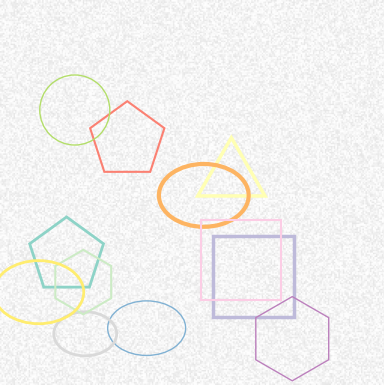[{"shape": "pentagon", "thickness": 2, "radius": 0.5, "center": [0.173, 0.336]}, {"shape": "triangle", "thickness": 2.5, "radius": 0.5, "center": [0.601, 0.541]}, {"shape": "square", "thickness": 2.5, "radius": 0.52, "center": [0.659, 0.282]}, {"shape": "pentagon", "thickness": 1.5, "radius": 0.51, "center": [0.331, 0.636]}, {"shape": "oval", "thickness": 1, "radius": 0.51, "center": [0.381, 0.148]}, {"shape": "oval", "thickness": 3, "radius": 0.58, "center": [0.529, 0.493]}, {"shape": "circle", "thickness": 1, "radius": 0.45, "center": [0.194, 0.714]}, {"shape": "square", "thickness": 1.5, "radius": 0.52, "center": [0.626, 0.324]}, {"shape": "oval", "thickness": 2, "radius": 0.41, "center": [0.221, 0.133]}, {"shape": "hexagon", "thickness": 1, "radius": 0.55, "center": [0.759, 0.12]}, {"shape": "hexagon", "thickness": 1.5, "radius": 0.42, "center": [0.216, 0.267]}, {"shape": "oval", "thickness": 2, "radius": 0.59, "center": [0.1, 0.241]}]